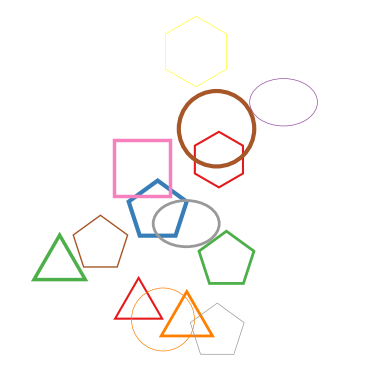[{"shape": "hexagon", "thickness": 1.5, "radius": 0.36, "center": [0.569, 0.586]}, {"shape": "triangle", "thickness": 1.5, "radius": 0.35, "center": [0.36, 0.208]}, {"shape": "pentagon", "thickness": 3, "radius": 0.4, "center": [0.409, 0.452]}, {"shape": "triangle", "thickness": 2.5, "radius": 0.38, "center": [0.155, 0.312]}, {"shape": "pentagon", "thickness": 2, "radius": 0.37, "center": [0.588, 0.325]}, {"shape": "oval", "thickness": 0.5, "radius": 0.44, "center": [0.737, 0.734]}, {"shape": "triangle", "thickness": 2, "radius": 0.38, "center": [0.485, 0.166]}, {"shape": "circle", "thickness": 0.5, "radius": 0.41, "center": [0.423, 0.17]}, {"shape": "hexagon", "thickness": 0.5, "radius": 0.46, "center": [0.509, 0.866]}, {"shape": "pentagon", "thickness": 1, "radius": 0.37, "center": [0.261, 0.367]}, {"shape": "circle", "thickness": 3, "radius": 0.49, "center": [0.562, 0.666]}, {"shape": "square", "thickness": 2.5, "radius": 0.36, "center": [0.368, 0.564]}, {"shape": "oval", "thickness": 2, "radius": 0.43, "center": [0.484, 0.419]}, {"shape": "pentagon", "thickness": 0.5, "radius": 0.37, "center": [0.564, 0.139]}]